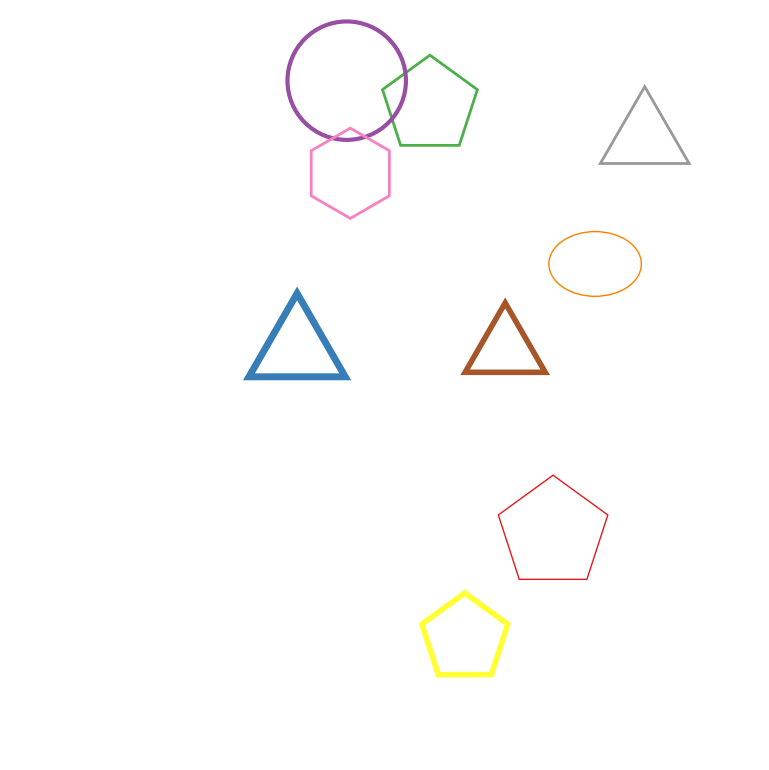[{"shape": "pentagon", "thickness": 0.5, "radius": 0.37, "center": [0.718, 0.308]}, {"shape": "triangle", "thickness": 2.5, "radius": 0.36, "center": [0.386, 0.547]}, {"shape": "pentagon", "thickness": 1, "radius": 0.32, "center": [0.558, 0.864]}, {"shape": "circle", "thickness": 1.5, "radius": 0.38, "center": [0.45, 0.895]}, {"shape": "oval", "thickness": 0.5, "radius": 0.3, "center": [0.773, 0.657]}, {"shape": "pentagon", "thickness": 2, "radius": 0.29, "center": [0.604, 0.171]}, {"shape": "triangle", "thickness": 2, "radius": 0.3, "center": [0.656, 0.547]}, {"shape": "hexagon", "thickness": 1, "radius": 0.29, "center": [0.455, 0.775]}, {"shape": "triangle", "thickness": 1, "radius": 0.33, "center": [0.837, 0.821]}]